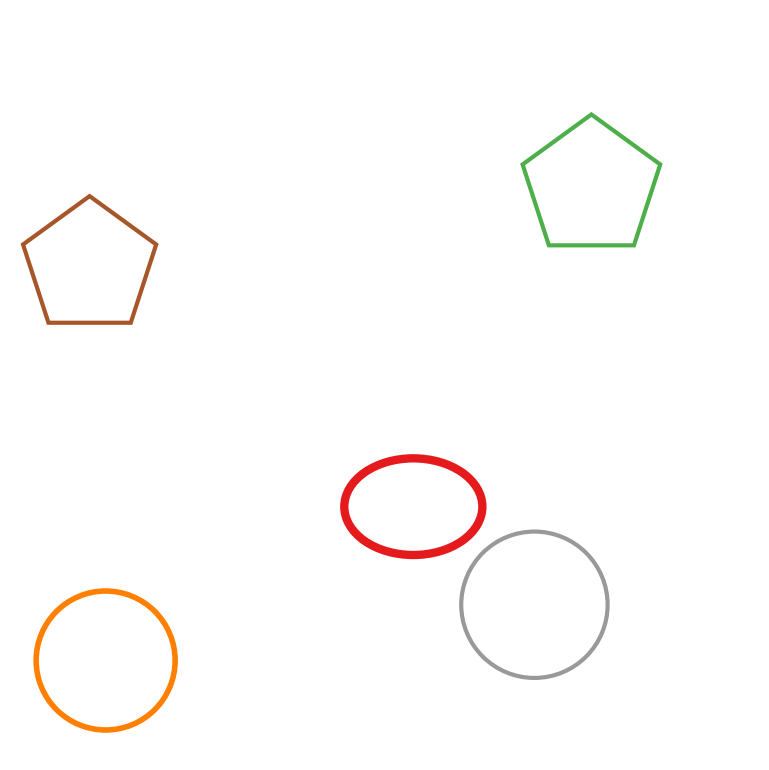[{"shape": "oval", "thickness": 3, "radius": 0.45, "center": [0.537, 0.342]}, {"shape": "pentagon", "thickness": 1.5, "radius": 0.47, "center": [0.768, 0.757]}, {"shape": "circle", "thickness": 2, "radius": 0.45, "center": [0.137, 0.142]}, {"shape": "pentagon", "thickness": 1.5, "radius": 0.45, "center": [0.116, 0.654]}, {"shape": "circle", "thickness": 1.5, "radius": 0.48, "center": [0.694, 0.215]}]